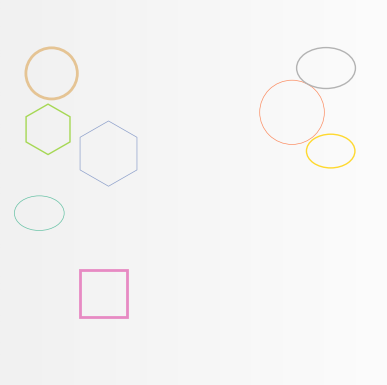[{"shape": "oval", "thickness": 0.5, "radius": 0.32, "center": [0.101, 0.446]}, {"shape": "circle", "thickness": 0.5, "radius": 0.42, "center": [0.754, 0.708]}, {"shape": "hexagon", "thickness": 0.5, "radius": 0.42, "center": [0.28, 0.601]}, {"shape": "square", "thickness": 2, "radius": 0.3, "center": [0.267, 0.237]}, {"shape": "hexagon", "thickness": 1, "radius": 0.33, "center": [0.124, 0.664]}, {"shape": "oval", "thickness": 1, "radius": 0.31, "center": [0.853, 0.608]}, {"shape": "circle", "thickness": 2, "radius": 0.33, "center": [0.133, 0.809]}, {"shape": "oval", "thickness": 1, "radius": 0.38, "center": [0.841, 0.823]}]